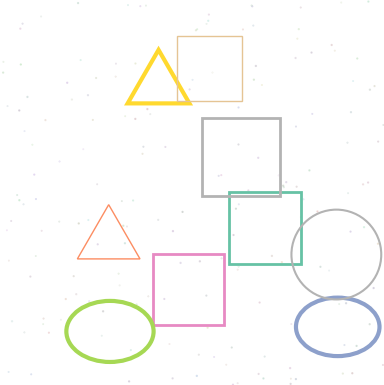[{"shape": "square", "thickness": 2, "radius": 0.47, "center": [0.688, 0.409]}, {"shape": "triangle", "thickness": 1, "radius": 0.47, "center": [0.282, 0.374]}, {"shape": "oval", "thickness": 3, "radius": 0.54, "center": [0.877, 0.151]}, {"shape": "square", "thickness": 2, "radius": 0.46, "center": [0.489, 0.249]}, {"shape": "oval", "thickness": 3, "radius": 0.57, "center": [0.286, 0.139]}, {"shape": "triangle", "thickness": 3, "radius": 0.46, "center": [0.412, 0.778]}, {"shape": "square", "thickness": 1, "radius": 0.42, "center": [0.544, 0.823]}, {"shape": "square", "thickness": 2, "radius": 0.51, "center": [0.626, 0.591]}, {"shape": "circle", "thickness": 1.5, "radius": 0.58, "center": [0.874, 0.339]}]